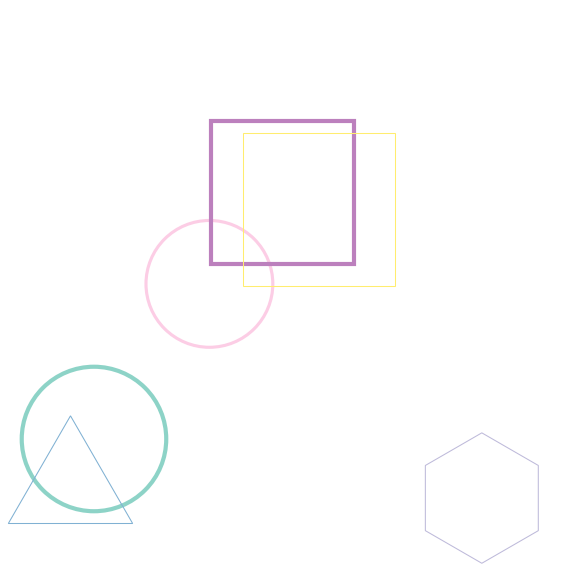[{"shape": "circle", "thickness": 2, "radius": 0.63, "center": [0.163, 0.239]}, {"shape": "hexagon", "thickness": 0.5, "radius": 0.56, "center": [0.834, 0.137]}, {"shape": "triangle", "thickness": 0.5, "radius": 0.62, "center": [0.122, 0.155]}, {"shape": "circle", "thickness": 1.5, "radius": 0.55, "center": [0.363, 0.508]}, {"shape": "square", "thickness": 2, "radius": 0.62, "center": [0.489, 0.666]}, {"shape": "square", "thickness": 0.5, "radius": 0.66, "center": [0.552, 0.637]}]